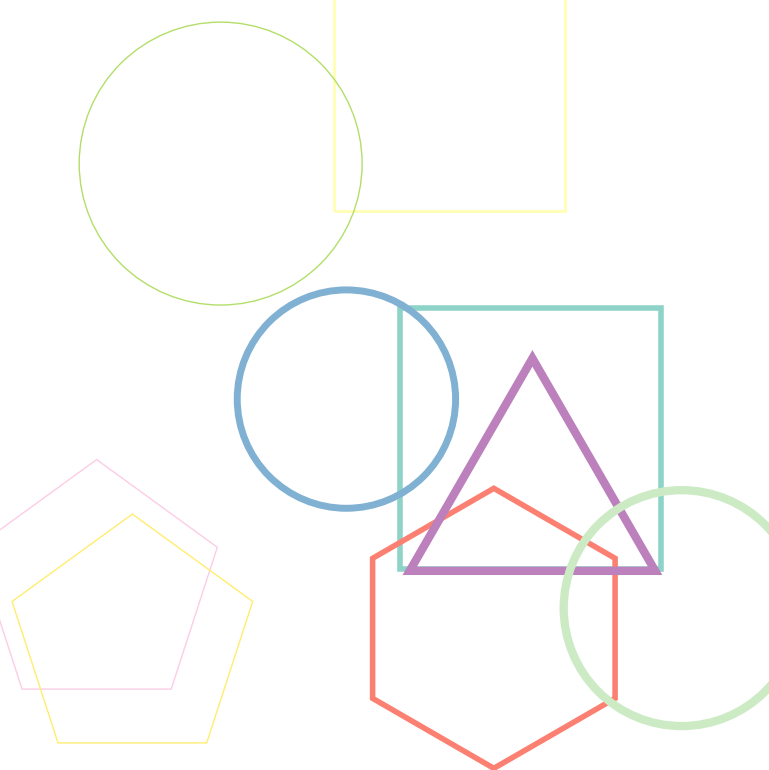[{"shape": "square", "thickness": 2, "radius": 0.85, "center": [0.689, 0.43]}, {"shape": "square", "thickness": 1, "radius": 0.75, "center": [0.583, 0.876]}, {"shape": "hexagon", "thickness": 2, "radius": 0.91, "center": [0.641, 0.184]}, {"shape": "circle", "thickness": 2.5, "radius": 0.71, "center": [0.45, 0.482]}, {"shape": "circle", "thickness": 0.5, "radius": 0.92, "center": [0.287, 0.788]}, {"shape": "pentagon", "thickness": 0.5, "radius": 0.82, "center": [0.126, 0.238]}, {"shape": "triangle", "thickness": 3, "radius": 0.92, "center": [0.691, 0.351]}, {"shape": "circle", "thickness": 3, "radius": 0.77, "center": [0.885, 0.21]}, {"shape": "pentagon", "thickness": 0.5, "radius": 0.82, "center": [0.172, 0.168]}]